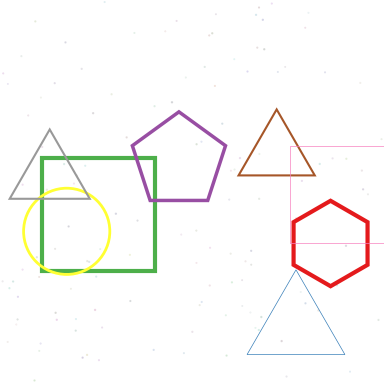[{"shape": "hexagon", "thickness": 3, "radius": 0.55, "center": [0.859, 0.368]}, {"shape": "triangle", "thickness": 0.5, "radius": 0.73, "center": [0.769, 0.152]}, {"shape": "square", "thickness": 3, "radius": 0.73, "center": [0.256, 0.442]}, {"shape": "pentagon", "thickness": 2.5, "radius": 0.64, "center": [0.465, 0.582]}, {"shape": "circle", "thickness": 2, "radius": 0.56, "center": [0.173, 0.399]}, {"shape": "triangle", "thickness": 1.5, "radius": 0.57, "center": [0.719, 0.602]}, {"shape": "square", "thickness": 0.5, "radius": 0.63, "center": [0.881, 0.495]}, {"shape": "triangle", "thickness": 1.5, "radius": 0.6, "center": [0.129, 0.544]}]